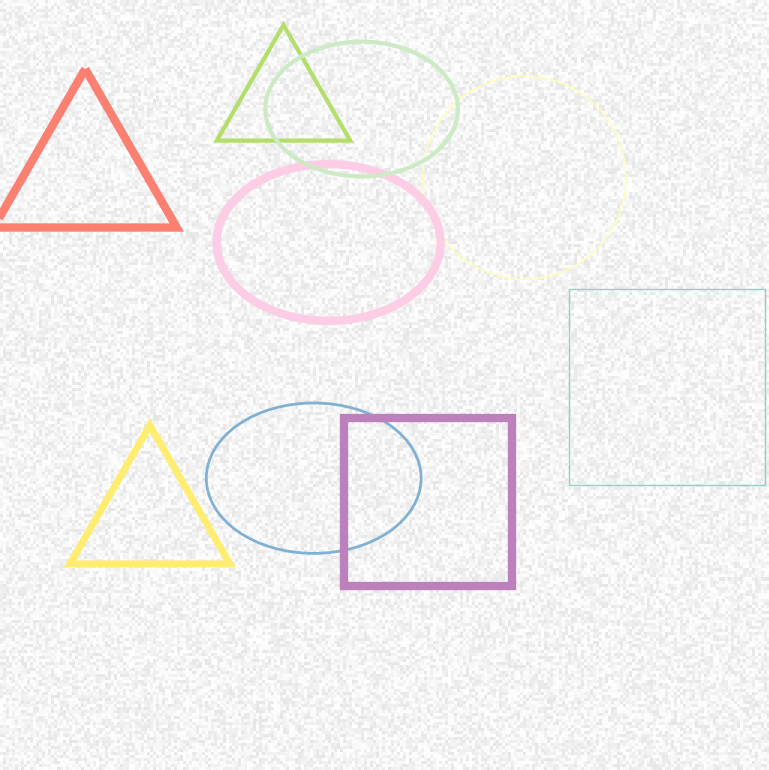[{"shape": "square", "thickness": 0.5, "radius": 0.64, "center": [0.866, 0.497]}, {"shape": "circle", "thickness": 0.5, "radius": 0.66, "center": [0.681, 0.769]}, {"shape": "triangle", "thickness": 3, "radius": 0.69, "center": [0.111, 0.773]}, {"shape": "oval", "thickness": 1, "radius": 0.7, "center": [0.407, 0.379]}, {"shape": "triangle", "thickness": 1.5, "radius": 0.5, "center": [0.368, 0.867]}, {"shape": "oval", "thickness": 3, "radius": 0.73, "center": [0.427, 0.685]}, {"shape": "square", "thickness": 3, "radius": 0.55, "center": [0.556, 0.348]}, {"shape": "oval", "thickness": 1.5, "radius": 0.63, "center": [0.47, 0.858]}, {"shape": "triangle", "thickness": 2.5, "radius": 0.6, "center": [0.195, 0.328]}]